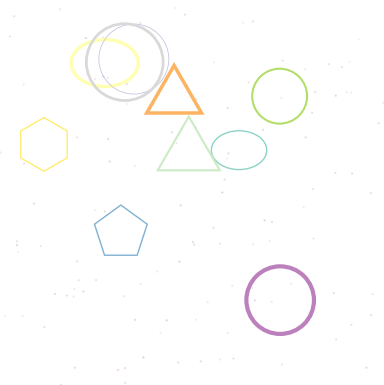[{"shape": "oval", "thickness": 1, "radius": 0.36, "center": [0.621, 0.61]}, {"shape": "oval", "thickness": 2.5, "radius": 0.44, "center": [0.272, 0.836]}, {"shape": "circle", "thickness": 0.5, "radius": 0.45, "center": [0.348, 0.847]}, {"shape": "pentagon", "thickness": 1, "radius": 0.36, "center": [0.314, 0.395]}, {"shape": "triangle", "thickness": 2.5, "radius": 0.41, "center": [0.452, 0.748]}, {"shape": "circle", "thickness": 1.5, "radius": 0.36, "center": [0.726, 0.75]}, {"shape": "circle", "thickness": 2, "radius": 0.5, "center": [0.324, 0.839]}, {"shape": "circle", "thickness": 3, "radius": 0.44, "center": [0.728, 0.22]}, {"shape": "triangle", "thickness": 1.5, "radius": 0.47, "center": [0.49, 0.604]}, {"shape": "hexagon", "thickness": 1, "radius": 0.35, "center": [0.114, 0.625]}]